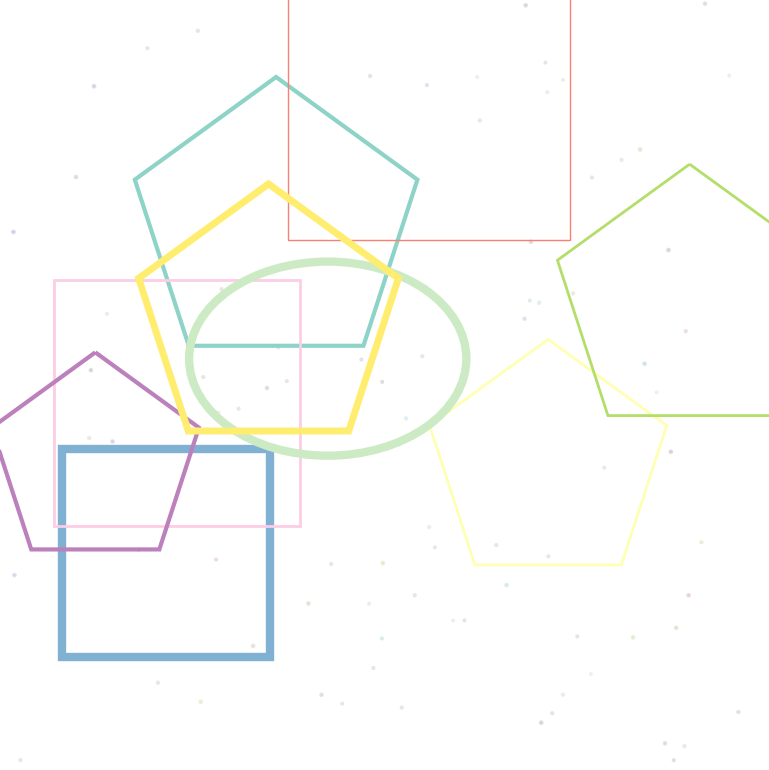[{"shape": "pentagon", "thickness": 1.5, "radius": 0.96, "center": [0.359, 0.707]}, {"shape": "pentagon", "thickness": 1, "radius": 0.81, "center": [0.712, 0.397]}, {"shape": "square", "thickness": 0.5, "radius": 0.91, "center": [0.557, 0.871]}, {"shape": "square", "thickness": 3, "radius": 0.67, "center": [0.215, 0.282]}, {"shape": "pentagon", "thickness": 1, "radius": 0.9, "center": [0.896, 0.606]}, {"shape": "square", "thickness": 1, "radius": 0.8, "center": [0.23, 0.477]}, {"shape": "pentagon", "thickness": 1.5, "radius": 0.71, "center": [0.124, 0.401]}, {"shape": "oval", "thickness": 3, "radius": 0.9, "center": [0.426, 0.534]}, {"shape": "pentagon", "thickness": 2.5, "radius": 0.89, "center": [0.349, 0.584]}]